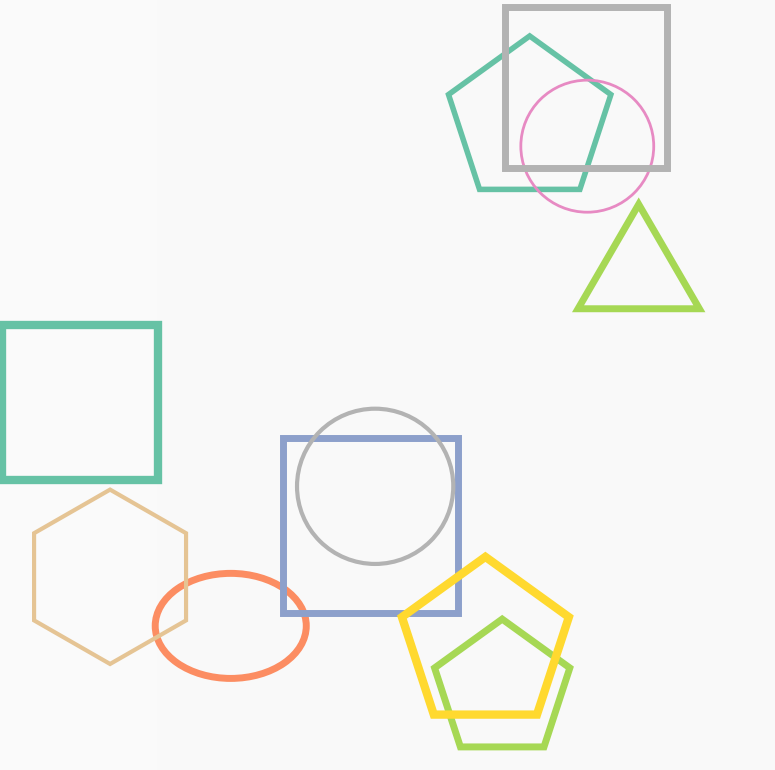[{"shape": "square", "thickness": 3, "radius": 0.5, "center": [0.103, 0.477]}, {"shape": "pentagon", "thickness": 2, "radius": 0.55, "center": [0.683, 0.843]}, {"shape": "oval", "thickness": 2.5, "radius": 0.49, "center": [0.298, 0.187]}, {"shape": "square", "thickness": 2.5, "radius": 0.57, "center": [0.478, 0.317]}, {"shape": "circle", "thickness": 1, "radius": 0.43, "center": [0.758, 0.81]}, {"shape": "pentagon", "thickness": 2.5, "radius": 0.46, "center": [0.648, 0.104]}, {"shape": "triangle", "thickness": 2.5, "radius": 0.45, "center": [0.824, 0.644]}, {"shape": "pentagon", "thickness": 3, "radius": 0.57, "center": [0.626, 0.164]}, {"shape": "hexagon", "thickness": 1.5, "radius": 0.57, "center": [0.142, 0.251]}, {"shape": "square", "thickness": 2.5, "radius": 0.52, "center": [0.756, 0.886]}, {"shape": "circle", "thickness": 1.5, "radius": 0.5, "center": [0.484, 0.368]}]